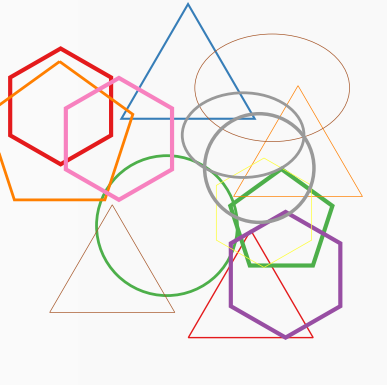[{"shape": "hexagon", "thickness": 3, "radius": 0.75, "center": [0.156, 0.724]}, {"shape": "triangle", "thickness": 1, "radius": 0.93, "center": [0.647, 0.216]}, {"shape": "triangle", "thickness": 1.5, "radius": 0.99, "center": [0.485, 0.791]}, {"shape": "circle", "thickness": 2, "radius": 0.91, "center": [0.431, 0.414]}, {"shape": "pentagon", "thickness": 3, "radius": 0.69, "center": [0.726, 0.422]}, {"shape": "hexagon", "thickness": 3, "radius": 0.82, "center": [0.737, 0.286]}, {"shape": "triangle", "thickness": 0.5, "radius": 0.96, "center": [0.769, 0.586]}, {"shape": "pentagon", "thickness": 2, "radius": 0.99, "center": [0.154, 0.642]}, {"shape": "hexagon", "thickness": 0.5, "radius": 0.71, "center": [0.681, 0.447]}, {"shape": "triangle", "thickness": 0.5, "radius": 0.93, "center": [0.29, 0.282]}, {"shape": "oval", "thickness": 0.5, "radius": 1.0, "center": [0.702, 0.772]}, {"shape": "hexagon", "thickness": 3, "radius": 0.79, "center": [0.307, 0.639]}, {"shape": "oval", "thickness": 2, "radius": 0.79, "center": [0.627, 0.649]}, {"shape": "circle", "thickness": 2.5, "radius": 0.71, "center": [0.669, 0.564]}]